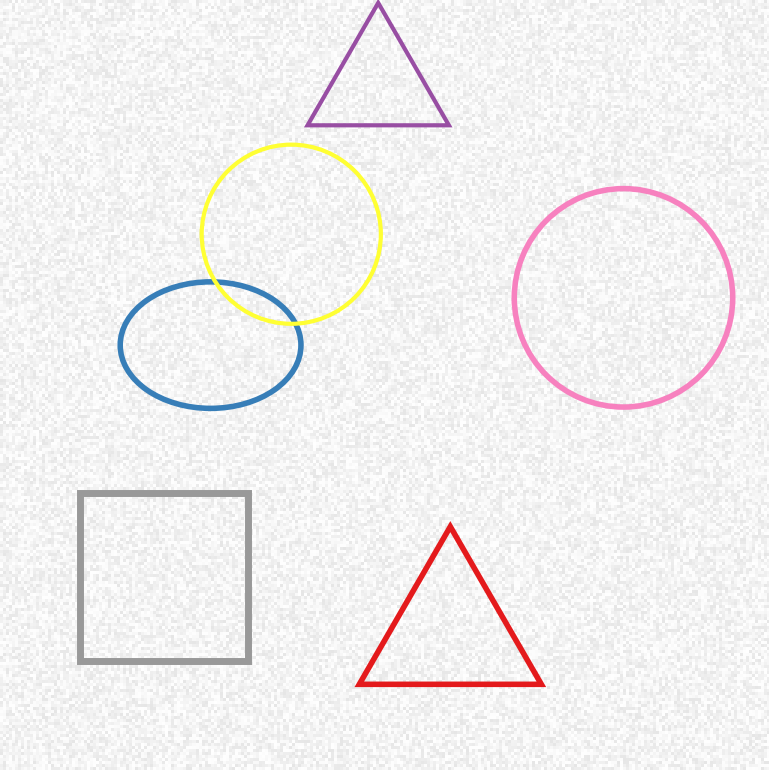[{"shape": "triangle", "thickness": 2, "radius": 0.68, "center": [0.585, 0.18]}, {"shape": "oval", "thickness": 2, "radius": 0.59, "center": [0.273, 0.552]}, {"shape": "triangle", "thickness": 1.5, "radius": 0.53, "center": [0.491, 0.89]}, {"shape": "circle", "thickness": 1.5, "radius": 0.58, "center": [0.378, 0.696]}, {"shape": "circle", "thickness": 2, "radius": 0.71, "center": [0.81, 0.613]}, {"shape": "square", "thickness": 2.5, "radius": 0.54, "center": [0.213, 0.251]}]